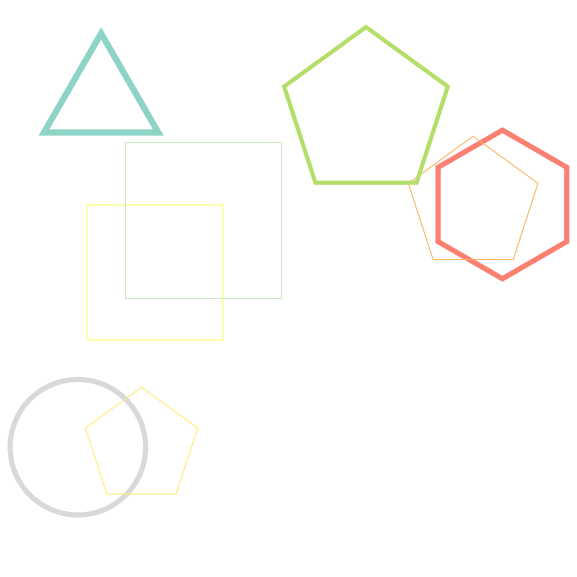[{"shape": "triangle", "thickness": 3, "radius": 0.57, "center": [0.175, 0.827]}, {"shape": "square", "thickness": 1, "radius": 0.59, "center": [0.269, 0.527]}, {"shape": "hexagon", "thickness": 2.5, "radius": 0.64, "center": [0.87, 0.645]}, {"shape": "pentagon", "thickness": 0.5, "radius": 0.59, "center": [0.819, 0.645]}, {"shape": "pentagon", "thickness": 2, "radius": 0.74, "center": [0.634, 0.803]}, {"shape": "circle", "thickness": 2.5, "radius": 0.59, "center": [0.135, 0.225]}, {"shape": "square", "thickness": 0.5, "radius": 0.67, "center": [0.352, 0.619]}, {"shape": "pentagon", "thickness": 0.5, "radius": 0.51, "center": [0.245, 0.226]}]